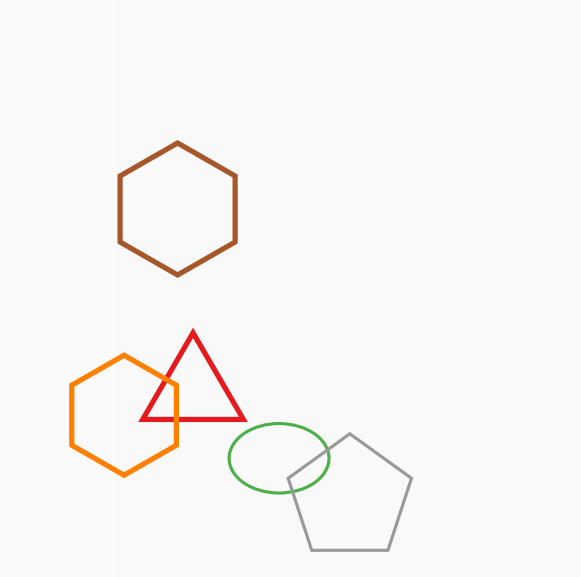[{"shape": "triangle", "thickness": 2.5, "radius": 0.5, "center": [0.332, 0.323]}, {"shape": "oval", "thickness": 1.5, "radius": 0.43, "center": [0.48, 0.206]}, {"shape": "hexagon", "thickness": 2.5, "radius": 0.52, "center": [0.213, 0.28]}, {"shape": "hexagon", "thickness": 2.5, "radius": 0.57, "center": [0.306, 0.637]}, {"shape": "pentagon", "thickness": 1.5, "radius": 0.56, "center": [0.602, 0.136]}]